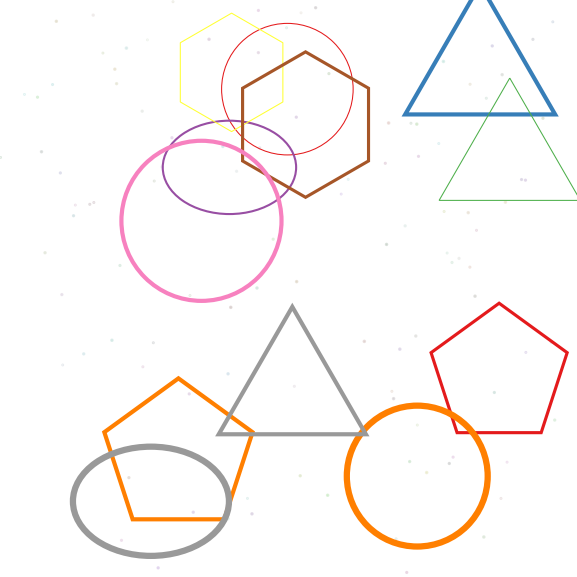[{"shape": "pentagon", "thickness": 1.5, "radius": 0.62, "center": [0.864, 0.35]}, {"shape": "circle", "thickness": 0.5, "radius": 0.57, "center": [0.498, 0.845]}, {"shape": "triangle", "thickness": 2, "radius": 0.75, "center": [0.831, 0.876]}, {"shape": "triangle", "thickness": 0.5, "radius": 0.71, "center": [0.883, 0.723]}, {"shape": "oval", "thickness": 1, "radius": 0.58, "center": [0.397, 0.709]}, {"shape": "circle", "thickness": 3, "radius": 0.61, "center": [0.723, 0.175]}, {"shape": "pentagon", "thickness": 2, "radius": 0.67, "center": [0.309, 0.209]}, {"shape": "hexagon", "thickness": 0.5, "radius": 0.51, "center": [0.401, 0.874]}, {"shape": "hexagon", "thickness": 1.5, "radius": 0.63, "center": [0.529, 0.783]}, {"shape": "circle", "thickness": 2, "radius": 0.69, "center": [0.349, 0.617]}, {"shape": "oval", "thickness": 3, "radius": 0.68, "center": [0.261, 0.131]}, {"shape": "triangle", "thickness": 2, "radius": 0.74, "center": [0.506, 0.321]}]